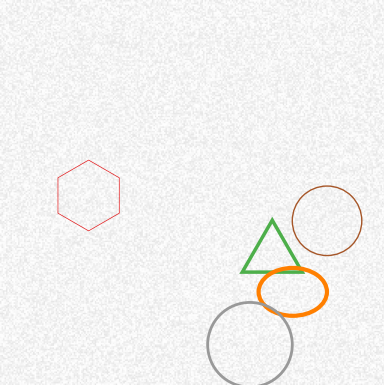[{"shape": "hexagon", "thickness": 0.5, "radius": 0.46, "center": [0.23, 0.492]}, {"shape": "triangle", "thickness": 2.5, "radius": 0.45, "center": [0.707, 0.338]}, {"shape": "oval", "thickness": 3, "radius": 0.44, "center": [0.76, 0.242]}, {"shape": "circle", "thickness": 1, "radius": 0.45, "center": [0.849, 0.427]}, {"shape": "circle", "thickness": 2, "radius": 0.55, "center": [0.649, 0.105]}]